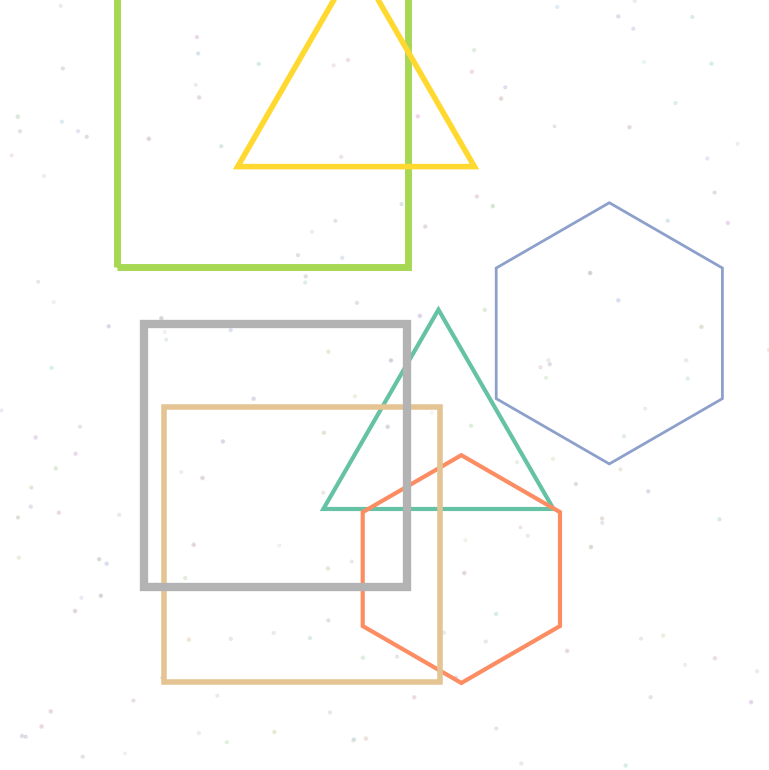[{"shape": "triangle", "thickness": 1.5, "radius": 0.86, "center": [0.569, 0.425]}, {"shape": "hexagon", "thickness": 1.5, "radius": 0.74, "center": [0.599, 0.261]}, {"shape": "hexagon", "thickness": 1, "radius": 0.85, "center": [0.791, 0.567]}, {"shape": "square", "thickness": 2.5, "radius": 0.95, "center": [0.341, 0.842]}, {"shape": "triangle", "thickness": 2, "radius": 0.89, "center": [0.462, 0.872]}, {"shape": "square", "thickness": 2, "radius": 0.9, "center": [0.393, 0.293]}, {"shape": "square", "thickness": 3, "radius": 0.85, "center": [0.358, 0.409]}]